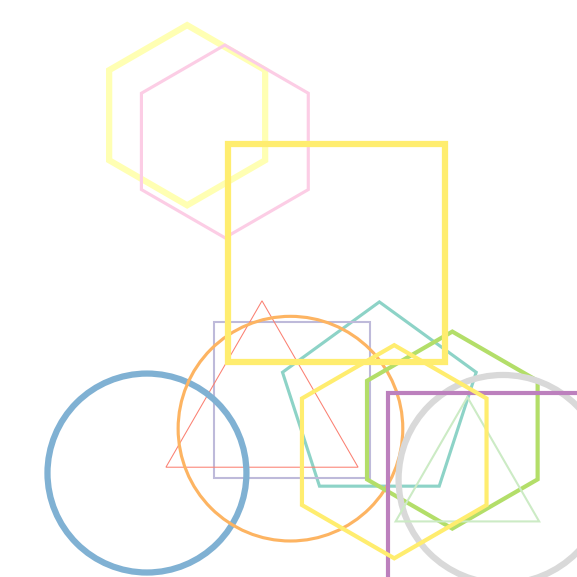[{"shape": "pentagon", "thickness": 1.5, "radius": 0.88, "center": [0.657, 0.3]}, {"shape": "hexagon", "thickness": 3, "radius": 0.78, "center": [0.324, 0.8]}, {"shape": "square", "thickness": 1, "radius": 0.67, "center": [0.506, 0.307]}, {"shape": "triangle", "thickness": 0.5, "radius": 0.96, "center": [0.454, 0.286]}, {"shape": "circle", "thickness": 3, "radius": 0.86, "center": [0.254, 0.18]}, {"shape": "circle", "thickness": 1.5, "radius": 0.97, "center": [0.503, 0.257]}, {"shape": "hexagon", "thickness": 2, "radius": 0.85, "center": [0.783, 0.254]}, {"shape": "hexagon", "thickness": 1.5, "radius": 0.83, "center": [0.389, 0.754]}, {"shape": "circle", "thickness": 3, "radius": 0.9, "center": [0.871, 0.169]}, {"shape": "square", "thickness": 2, "radius": 0.99, "center": [0.871, 0.12]}, {"shape": "triangle", "thickness": 1, "radius": 0.72, "center": [0.809, 0.168]}, {"shape": "hexagon", "thickness": 2, "radius": 0.92, "center": [0.683, 0.217]}, {"shape": "square", "thickness": 3, "radius": 0.94, "center": [0.582, 0.561]}]